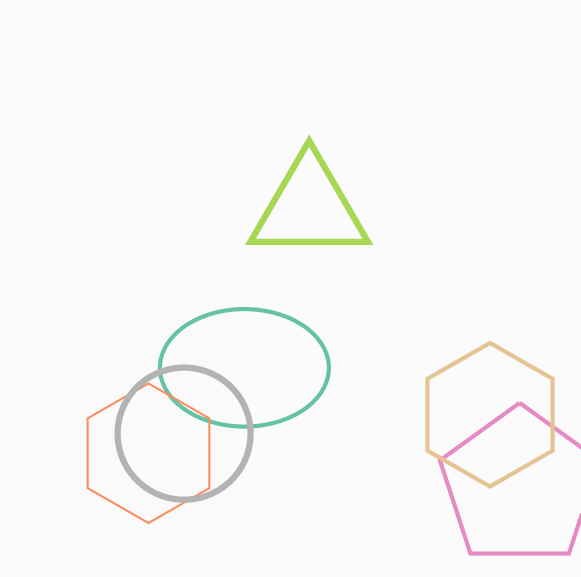[{"shape": "oval", "thickness": 2, "radius": 0.73, "center": [0.42, 0.362]}, {"shape": "hexagon", "thickness": 1, "radius": 0.6, "center": [0.255, 0.214]}, {"shape": "pentagon", "thickness": 2, "radius": 0.72, "center": [0.894, 0.157]}, {"shape": "triangle", "thickness": 3, "radius": 0.58, "center": [0.532, 0.639]}, {"shape": "hexagon", "thickness": 2, "radius": 0.62, "center": [0.843, 0.281]}, {"shape": "circle", "thickness": 3, "radius": 0.57, "center": [0.317, 0.248]}]